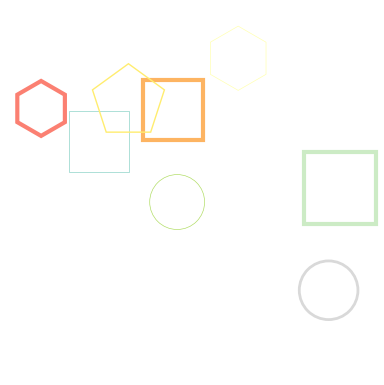[{"shape": "square", "thickness": 0.5, "radius": 0.39, "center": [0.257, 0.632]}, {"shape": "hexagon", "thickness": 0.5, "radius": 0.42, "center": [0.619, 0.849]}, {"shape": "hexagon", "thickness": 3, "radius": 0.36, "center": [0.107, 0.718]}, {"shape": "square", "thickness": 3, "radius": 0.39, "center": [0.449, 0.714]}, {"shape": "circle", "thickness": 0.5, "radius": 0.36, "center": [0.46, 0.475]}, {"shape": "circle", "thickness": 2, "radius": 0.38, "center": [0.854, 0.246]}, {"shape": "square", "thickness": 3, "radius": 0.46, "center": [0.883, 0.512]}, {"shape": "pentagon", "thickness": 1, "radius": 0.49, "center": [0.334, 0.736]}]